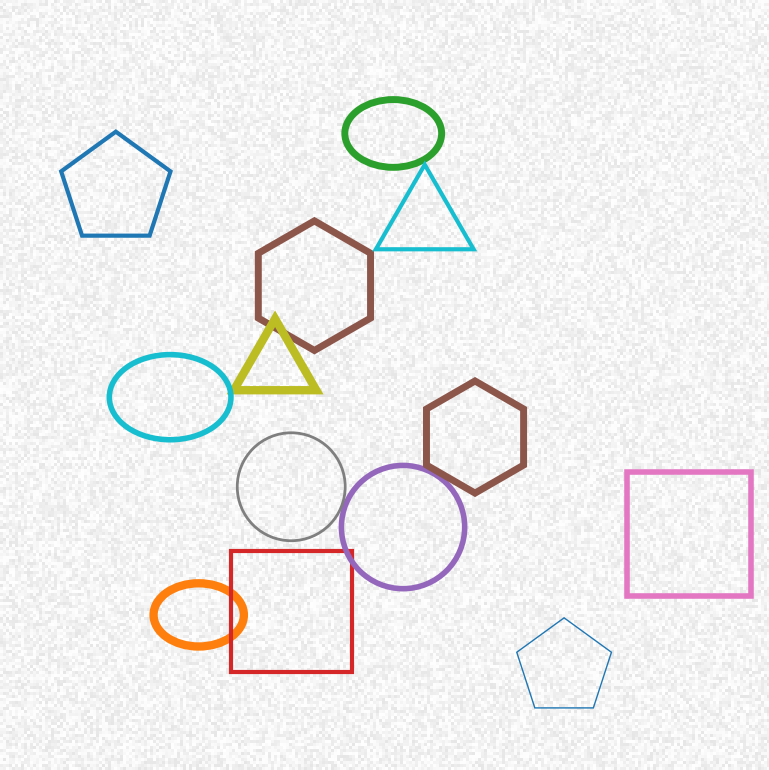[{"shape": "pentagon", "thickness": 1.5, "radius": 0.37, "center": [0.15, 0.754]}, {"shape": "pentagon", "thickness": 0.5, "radius": 0.32, "center": [0.733, 0.133]}, {"shape": "oval", "thickness": 3, "radius": 0.29, "center": [0.258, 0.201]}, {"shape": "oval", "thickness": 2.5, "radius": 0.31, "center": [0.511, 0.827]}, {"shape": "square", "thickness": 1.5, "radius": 0.4, "center": [0.379, 0.206]}, {"shape": "circle", "thickness": 2, "radius": 0.4, "center": [0.523, 0.316]}, {"shape": "hexagon", "thickness": 2.5, "radius": 0.42, "center": [0.408, 0.629]}, {"shape": "hexagon", "thickness": 2.5, "radius": 0.36, "center": [0.617, 0.432]}, {"shape": "square", "thickness": 2, "radius": 0.4, "center": [0.895, 0.306]}, {"shape": "circle", "thickness": 1, "radius": 0.35, "center": [0.378, 0.368]}, {"shape": "triangle", "thickness": 3, "radius": 0.31, "center": [0.357, 0.524]}, {"shape": "oval", "thickness": 2, "radius": 0.39, "center": [0.221, 0.484]}, {"shape": "triangle", "thickness": 1.5, "radius": 0.37, "center": [0.552, 0.713]}]